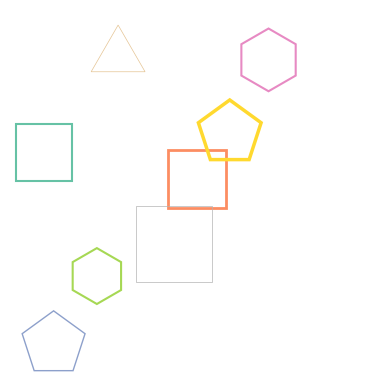[{"shape": "square", "thickness": 1.5, "radius": 0.36, "center": [0.113, 0.604]}, {"shape": "square", "thickness": 2, "radius": 0.38, "center": [0.512, 0.535]}, {"shape": "pentagon", "thickness": 1, "radius": 0.43, "center": [0.139, 0.107]}, {"shape": "hexagon", "thickness": 1.5, "radius": 0.41, "center": [0.697, 0.844]}, {"shape": "hexagon", "thickness": 1.5, "radius": 0.36, "center": [0.252, 0.283]}, {"shape": "pentagon", "thickness": 2.5, "radius": 0.43, "center": [0.597, 0.655]}, {"shape": "triangle", "thickness": 0.5, "radius": 0.4, "center": [0.307, 0.854]}, {"shape": "square", "thickness": 0.5, "radius": 0.49, "center": [0.452, 0.367]}]